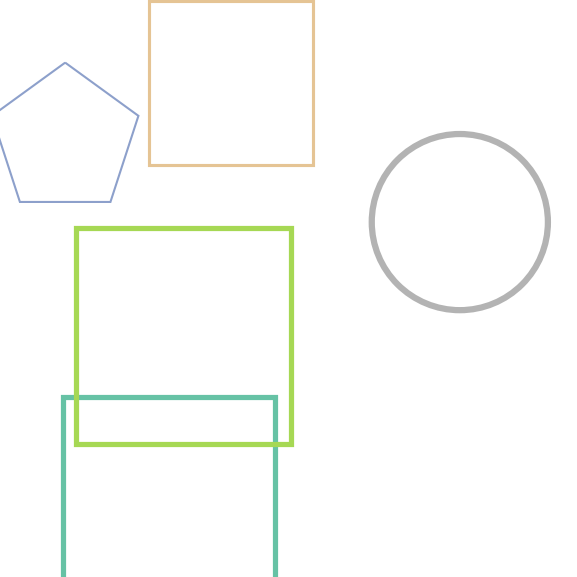[{"shape": "square", "thickness": 2.5, "radius": 0.92, "center": [0.293, 0.128]}, {"shape": "pentagon", "thickness": 1, "radius": 0.67, "center": [0.113, 0.757]}, {"shape": "square", "thickness": 2.5, "radius": 0.93, "center": [0.318, 0.417]}, {"shape": "square", "thickness": 1.5, "radius": 0.71, "center": [0.401, 0.855]}, {"shape": "circle", "thickness": 3, "radius": 0.76, "center": [0.796, 0.615]}]